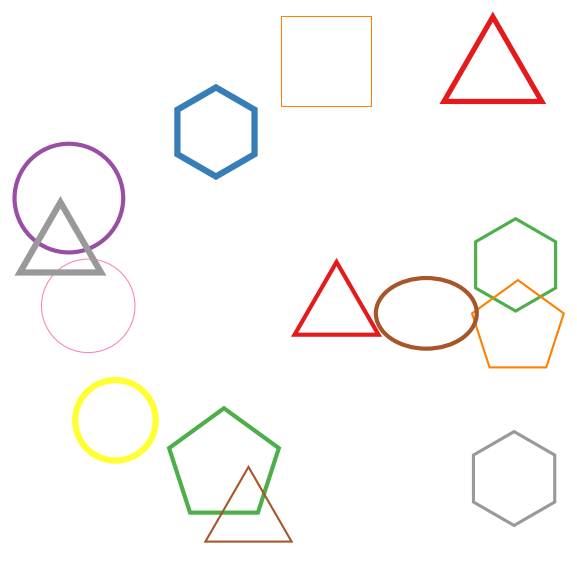[{"shape": "triangle", "thickness": 2, "radius": 0.42, "center": [0.583, 0.462]}, {"shape": "triangle", "thickness": 2.5, "radius": 0.49, "center": [0.853, 0.872]}, {"shape": "hexagon", "thickness": 3, "radius": 0.39, "center": [0.374, 0.771]}, {"shape": "pentagon", "thickness": 2, "radius": 0.5, "center": [0.388, 0.192]}, {"shape": "hexagon", "thickness": 1.5, "radius": 0.4, "center": [0.893, 0.54]}, {"shape": "circle", "thickness": 2, "radius": 0.47, "center": [0.119, 0.656]}, {"shape": "square", "thickness": 0.5, "radius": 0.39, "center": [0.564, 0.894]}, {"shape": "pentagon", "thickness": 1, "radius": 0.42, "center": [0.897, 0.431]}, {"shape": "circle", "thickness": 3, "radius": 0.35, "center": [0.2, 0.271]}, {"shape": "oval", "thickness": 2, "radius": 0.44, "center": [0.738, 0.457]}, {"shape": "triangle", "thickness": 1, "radius": 0.43, "center": [0.43, 0.104]}, {"shape": "circle", "thickness": 0.5, "radius": 0.4, "center": [0.153, 0.47]}, {"shape": "hexagon", "thickness": 1.5, "radius": 0.41, "center": [0.89, 0.17]}, {"shape": "triangle", "thickness": 3, "radius": 0.41, "center": [0.105, 0.568]}]